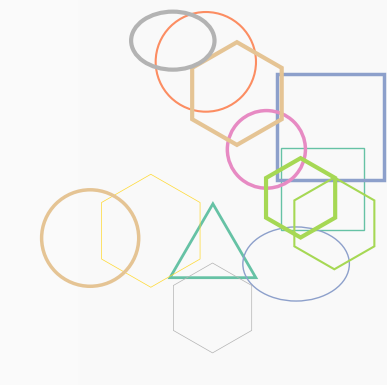[{"shape": "square", "thickness": 1, "radius": 0.53, "center": [0.832, 0.508]}, {"shape": "triangle", "thickness": 2, "radius": 0.64, "center": [0.549, 0.343]}, {"shape": "circle", "thickness": 1.5, "radius": 0.65, "center": [0.531, 0.839]}, {"shape": "square", "thickness": 2.5, "radius": 0.69, "center": [0.852, 0.67]}, {"shape": "oval", "thickness": 1, "radius": 0.69, "center": [0.764, 0.314]}, {"shape": "circle", "thickness": 2.5, "radius": 0.5, "center": [0.687, 0.612]}, {"shape": "hexagon", "thickness": 1.5, "radius": 0.6, "center": [0.863, 0.42]}, {"shape": "hexagon", "thickness": 3, "radius": 0.52, "center": [0.776, 0.486]}, {"shape": "hexagon", "thickness": 0.5, "radius": 0.73, "center": [0.389, 0.401]}, {"shape": "circle", "thickness": 2.5, "radius": 0.63, "center": [0.233, 0.382]}, {"shape": "hexagon", "thickness": 3, "radius": 0.67, "center": [0.611, 0.757]}, {"shape": "oval", "thickness": 3, "radius": 0.54, "center": [0.446, 0.894]}, {"shape": "hexagon", "thickness": 0.5, "radius": 0.58, "center": [0.548, 0.2]}]